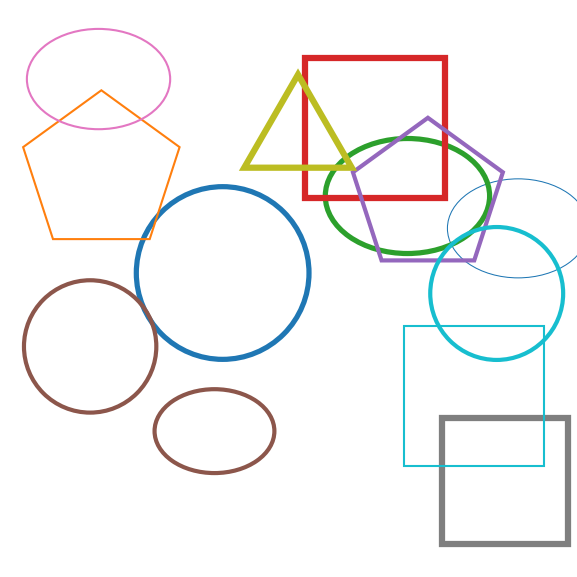[{"shape": "oval", "thickness": 0.5, "radius": 0.61, "center": [0.897, 0.604]}, {"shape": "circle", "thickness": 2.5, "radius": 0.75, "center": [0.386, 0.526]}, {"shape": "pentagon", "thickness": 1, "radius": 0.71, "center": [0.176, 0.7]}, {"shape": "oval", "thickness": 2.5, "radius": 0.71, "center": [0.706, 0.66]}, {"shape": "square", "thickness": 3, "radius": 0.61, "center": [0.65, 0.777]}, {"shape": "pentagon", "thickness": 2, "radius": 0.68, "center": [0.741, 0.659]}, {"shape": "oval", "thickness": 2, "radius": 0.52, "center": [0.371, 0.253]}, {"shape": "circle", "thickness": 2, "radius": 0.57, "center": [0.156, 0.399]}, {"shape": "oval", "thickness": 1, "radius": 0.62, "center": [0.171, 0.862]}, {"shape": "square", "thickness": 3, "radius": 0.55, "center": [0.874, 0.166]}, {"shape": "triangle", "thickness": 3, "radius": 0.54, "center": [0.516, 0.762]}, {"shape": "circle", "thickness": 2, "radius": 0.58, "center": [0.86, 0.491]}, {"shape": "square", "thickness": 1, "radius": 0.61, "center": [0.822, 0.314]}]